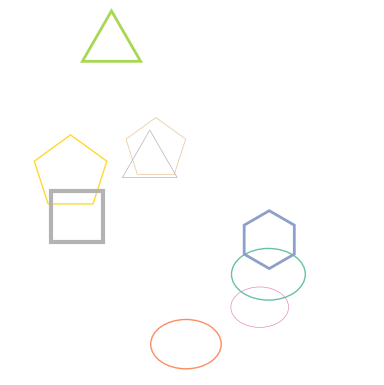[{"shape": "oval", "thickness": 1, "radius": 0.48, "center": [0.697, 0.288]}, {"shape": "oval", "thickness": 1, "radius": 0.46, "center": [0.483, 0.106]}, {"shape": "hexagon", "thickness": 2, "radius": 0.38, "center": [0.699, 0.378]}, {"shape": "oval", "thickness": 0.5, "radius": 0.38, "center": [0.675, 0.202]}, {"shape": "triangle", "thickness": 2, "radius": 0.44, "center": [0.29, 0.884]}, {"shape": "pentagon", "thickness": 1, "radius": 0.5, "center": [0.183, 0.551]}, {"shape": "pentagon", "thickness": 0.5, "radius": 0.41, "center": [0.405, 0.613]}, {"shape": "square", "thickness": 3, "radius": 0.34, "center": [0.2, 0.438]}, {"shape": "triangle", "thickness": 0.5, "radius": 0.41, "center": [0.389, 0.58]}]